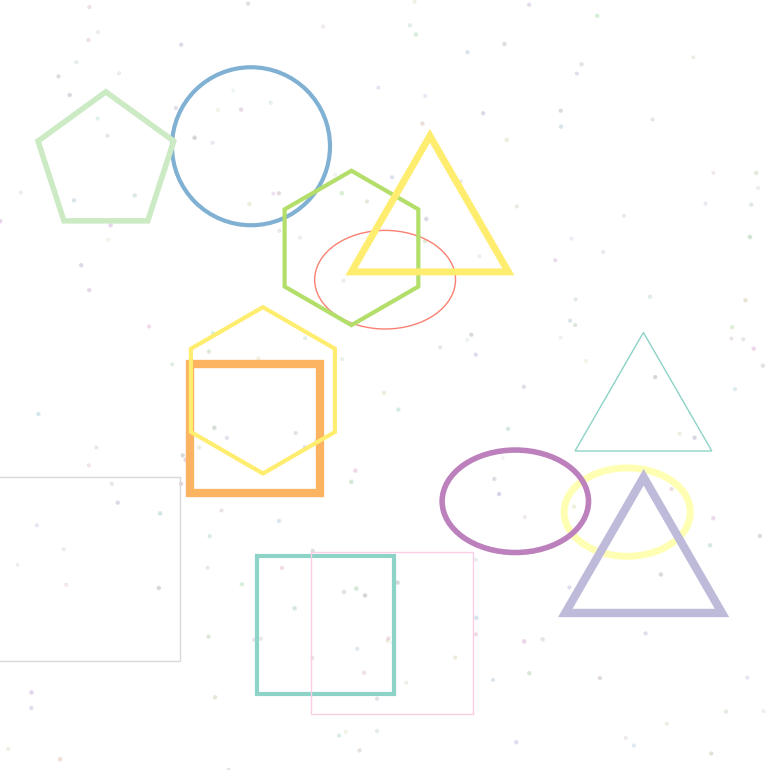[{"shape": "triangle", "thickness": 0.5, "radius": 0.51, "center": [0.836, 0.466]}, {"shape": "square", "thickness": 1.5, "radius": 0.44, "center": [0.422, 0.188]}, {"shape": "oval", "thickness": 2.5, "radius": 0.41, "center": [0.815, 0.335]}, {"shape": "triangle", "thickness": 3, "radius": 0.59, "center": [0.836, 0.263]}, {"shape": "oval", "thickness": 0.5, "radius": 0.46, "center": [0.5, 0.637]}, {"shape": "circle", "thickness": 1.5, "radius": 0.51, "center": [0.326, 0.81]}, {"shape": "square", "thickness": 3, "radius": 0.42, "center": [0.331, 0.443]}, {"shape": "hexagon", "thickness": 1.5, "radius": 0.5, "center": [0.456, 0.678]}, {"shape": "square", "thickness": 0.5, "radius": 0.53, "center": [0.509, 0.178]}, {"shape": "square", "thickness": 0.5, "radius": 0.6, "center": [0.114, 0.261]}, {"shape": "oval", "thickness": 2, "radius": 0.48, "center": [0.669, 0.349]}, {"shape": "pentagon", "thickness": 2, "radius": 0.46, "center": [0.137, 0.788]}, {"shape": "hexagon", "thickness": 1.5, "radius": 0.54, "center": [0.341, 0.493]}, {"shape": "triangle", "thickness": 2.5, "radius": 0.59, "center": [0.558, 0.706]}]